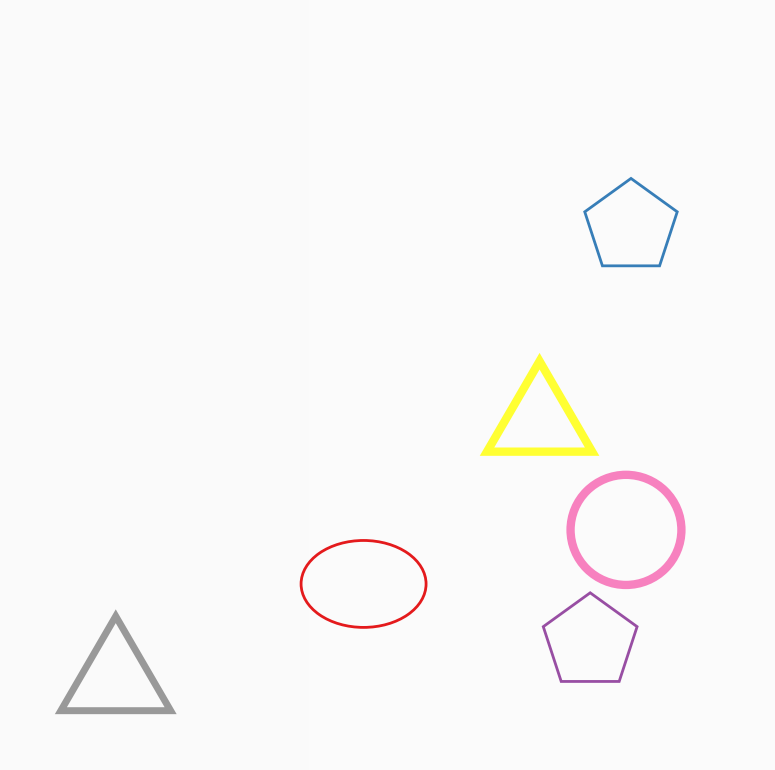[{"shape": "oval", "thickness": 1, "radius": 0.4, "center": [0.469, 0.242]}, {"shape": "pentagon", "thickness": 1, "radius": 0.31, "center": [0.814, 0.706]}, {"shape": "pentagon", "thickness": 1, "radius": 0.32, "center": [0.762, 0.166]}, {"shape": "triangle", "thickness": 3, "radius": 0.39, "center": [0.696, 0.453]}, {"shape": "circle", "thickness": 3, "radius": 0.36, "center": [0.808, 0.312]}, {"shape": "triangle", "thickness": 2.5, "radius": 0.41, "center": [0.149, 0.118]}]